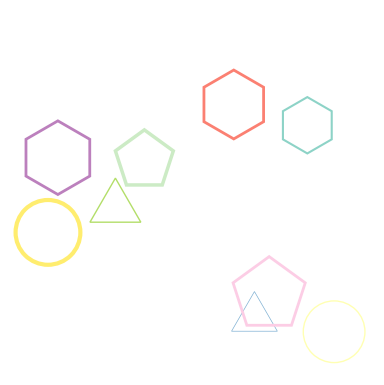[{"shape": "hexagon", "thickness": 1.5, "radius": 0.37, "center": [0.798, 0.675]}, {"shape": "circle", "thickness": 1, "radius": 0.4, "center": [0.868, 0.138]}, {"shape": "hexagon", "thickness": 2, "radius": 0.45, "center": [0.607, 0.729]}, {"shape": "triangle", "thickness": 0.5, "radius": 0.34, "center": [0.661, 0.174]}, {"shape": "triangle", "thickness": 1, "radius": 0.38, "center": [0.3, 0.461]}, {"shape": "pentagon", "thickness": 2, "radius": 0.49, "center": [0.699, 0.235]}, {"shape": "hexagon", "thickness": 2, "radius": 0.48, "center": [0.15, 0.59]}, {"shape": "pentagon", "thickness": 2.5, "radius": 0.4, "center": [0.375, 0.584]}, {"shape": "circle", "thickness": 3, "radius": 0.42, "center": [0.125, 0.396]}]